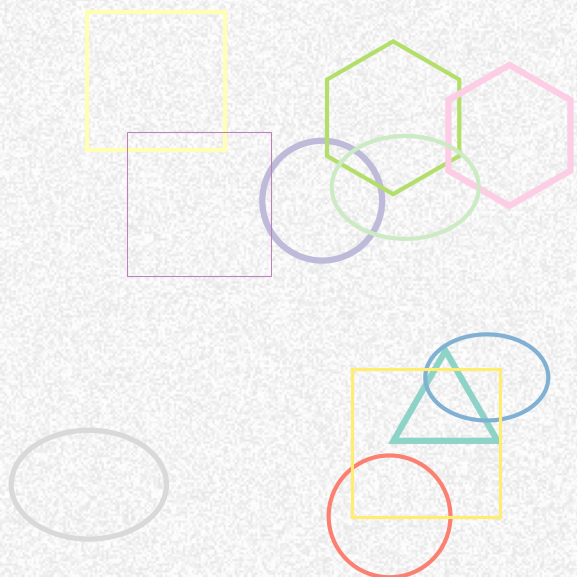[{"shape": "triangle", "thickness": 3, "radius": 0.52, "center": [0.771, 0.288]}, {"shape": "square", "thickness": 2, "radius": 0.6, "center": [0.27, 0.859]}, {"shape": "circle", "thickness": 3, "radius": 0.52, "center": [0.558, 0.652]}, {"shape": "circle", "thickness": 2, "radius": 0.53, "center": [0.675, 0.105]}, {"shape": "oval", "thickness": 2, "radius": 0.53, "center": [0.843, 0.346]}, {"shape": "hexagon", "thickness": 2, "radius": 0.66, "center": [0.681, 0.795]}, {"shape": "hexagon", "thickness": 3, "radius": 0.61, "center": [0.882, 0.765]}, {"shape": "oval", "thickness": 2.5, "radius": 0.67, "center": [0.154, 0.16]}, {"shape": "square", "thickness": 0.5, "radius": 0.62, "center": [0.345, 0.646]}, {"shape": "oval", "thickness": 2, "radius": 0.64, "center": [0.702, 0.675]}, {"shape": "square", "thickness": 1.5, "radius": 0.64, "center": [0.737, 0.232]}]